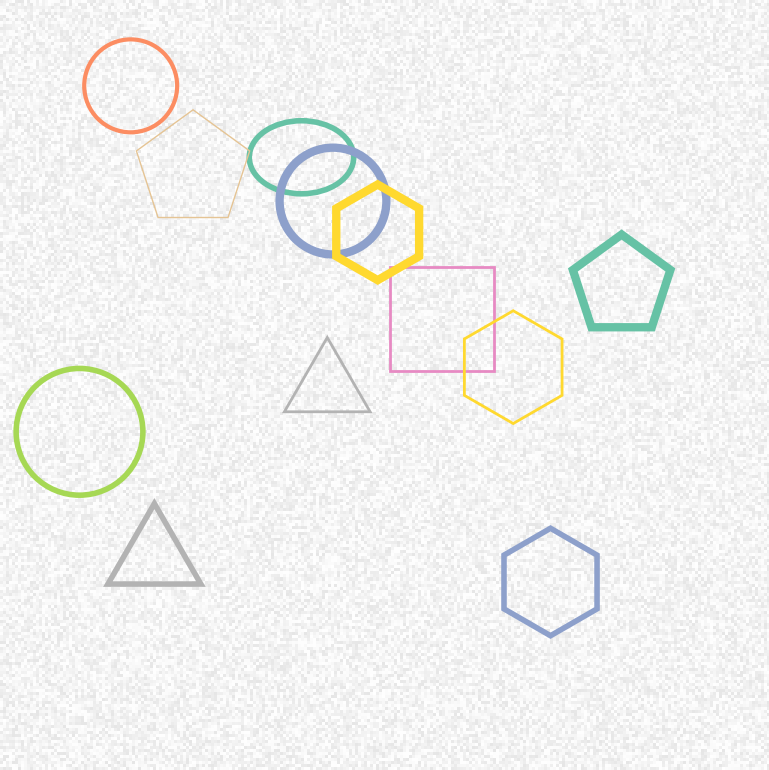[{"shape": "pentagon", "thickness": 3, "radius": 0.33, "center": [0.807, 0.629]}, {"shape": "oval", "thickness": 2, "radius": 0.34, "center": [0.392, 0.796]}, {"shape": "circle", "thickness": 1.5, "radius": 0.3, "center": [0.17, 0.888]}, {"shape": "hexagon", "thickness": 2, "radius": 0.35, "center": [0.715, 0.244]}, {"shape": "circle", "thickness": 3, "radius": 0.35, "center": [0.432, 0.739]}, {"shape": "square", "thickness": 1, "radius": 0.34, "center": [0.574, 0.586]}, {"shape": "circle", "thickness": 2, "radius": 0.41, "center": [0.103, 0.439]}, {"shape": "hexagon", "thickness": 1, "radius": 0.37, "center": [0.667, 0.523]}, {"shape": "hexagon", "thickness": 3, "radius": 0.31, "center": [0.491, 0.698]}, {"shape": "pentagon", "thickness": 0.5, "radius": 0.39, "center": [0.251, 0.78]}, {"shape": "triangle", "thickness": 1, "radius": 0.32, "center": [0.425, 0.497]}, {"shape": "triangle", "thickness": 2, "radius": 0.35, "center": [0.201, 0.276]}]